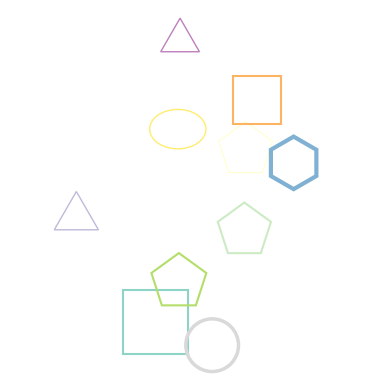[{"shape": "square", "thickness": 1.5, "radius": 0.42, "center": [0.404, 0.164]}, {"shape": "pentagon", "thickness": 0.5, "radius": 0.37, "center": [0.638, 0.611]}, {"shape": "triangle", "thickness": 1, "radius": 0.33, "center": [0.198, 0.436]}, {"shape": "hexagon", "thickness": 3, "radius": 0.34, "center": [0.763, 0.577]}, {"shape": "square", "thickness": 1.5, "radius": 0.31, "center": [0.667, 0.74]}, {"shape": "pentagon", "thickness": 1.5, "radius": 0.38, "center": [0.465, 0.268]}, {"shape": "circle", "thickness": 2.5, "radius": 0.34, "center": [0.551, 0.103]}, {"shape": "triangle", "thickness": 1, "radius": 0.29, "center": [0.468, 0.895]}, {"shape": "pentagon", "thickness": 1.5, "radius": 0.36, "center": [0.635, 0.401]}, {"shape": "oval", "thickness": 1, "radius": 0.37, "center": [0.462, 0.665]}]